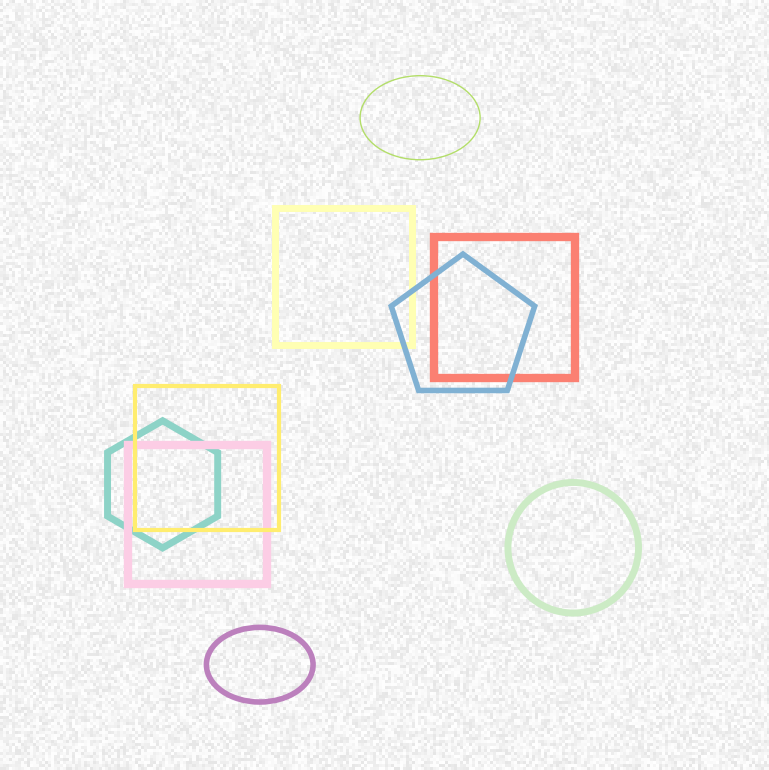[{"shape": "hexagon", "thickness": 2.5, "radius": 0.41, "center": [0.211, 0.371]}, {"shape": "square", "thickness": 2.5, "radius": 0.45, "center": [0.446, 0.641]}, {"shape": "square", "thickness": 3, "radius": 0.46, "center": [0.655, 0.6]}, {"shape": "pentagon", "thickness": 2, "radius": 0.49, "center": [0.601, 0.572]}, {"shape": "oval", "thickness": 0.5, "radius": 0.39, "center": [0.546, 0.847]}, {"shape": "square", "thickness": 3, "radius": 0.45, "center": [0.257, 0.332]}, {"shape": "oval", "thickness": 2, "radius": 0.35, "center": [0.337, 0.137]}, {"shape": "circle", "thickness": 2.5, "radius": 0.42, "center": [0.744, 0.289]}, {"shape": "square", "thickness": 1.5, "radius": 0.47, "center": [0.269, 0.405]}]